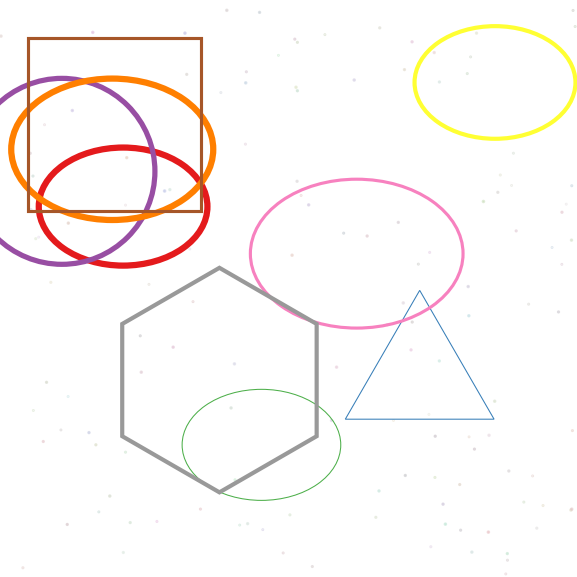[{"shape": "oval", "thickness": 3, "radius": 0.73, "center": [0.213, 0.641]}, {"shape": "triangle", "thickness": 0.5, "radius": 0.74, "center": [0.727, 0.348]}, {"shape": "oval", "thickness": 0.5, "radius": 0.69, "center": [0.453, 0.229]}, {"shape": "circle", "thickness": 2.5, "radius": 0.81, "center": [0.107, 0.702]}, {"shape": "oval", "thickness": 3, "radius": 0.87, "center": [0.194, 0.741]}, {"shape": "oval", "thickness": 2, "radius": 0.7, "center": [0.857, 0.856]}, {"shape": "square", "thickness": 1.5, "radius": 0.75, "center": [0.198, 0.784]}, {"shape": "oval", "thickness": 1.5, "radius": 0.92, "center": [0.618, 0.56]}, {"shape": "hexagon", "thickness": 2, "radius": 0.97, "center": [0.38, 0.341]}]